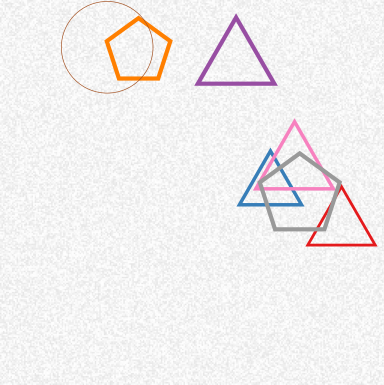[{"shape": "triangle", "thickness": 2, "radius": 0.51, "center": [0.887, 0.414]}, {"shape": "triangle", "thickness": 2.5, "radius": 0.47, "center": [0.703, 0.515]}, {"shape": "triangle", "thickness": 3, "radius": 0.57, "center": [0.613, 0.84]}, {"shape": "pentagon", "thickness": 3, "radius": 0.43, "center": [0.36, 0.866]}, {"shape": "circle", "thickness": 0.5, "radius": 0.6, "center": [0.278, 0.877]}, {"shape": "triangle", "thickness": 2.5, "radius": 0.58, "center": [0.765, 0.568]}, {"shape": "pentagon", "thickness": 3, "radius": 0.55, "center": [0.779, 0.493]}]